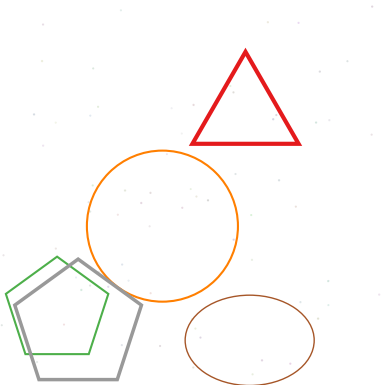[{"shape": "triangle", "thickness": 3, "radius": 0.8, "center": [0.638, 0.706]}, {"shape": "pentagon", "thickness": 1.5, "radius": 0.7, "center": [0.148, 0.193]}, {"shape": "circle", "thickness": 1.5, "radius": 0.98, "center": [0.422, 0.413]}, {"shape": "oval", "thickness": 1, "radius": 0.84, "center": [0.649, 0.116]}, {"shape": "pentagon", "thickness": 2.5, "radius": 0.86, "center": [0.203, 0.154]}]